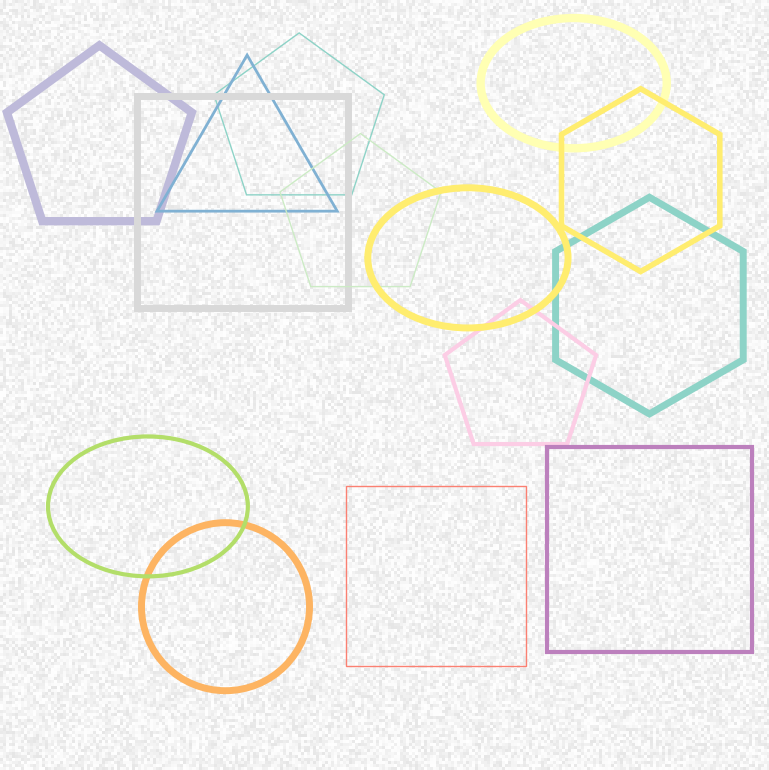[{"shape": "pentagon", "thickness": 0.5, "radius": 0.58, "center": [0.388, 0.841]}, {"shape": "hexagon", "thickness": 2.5, "radius": 0.7, "center": [0.843, 0.603]}, {"shape": "oval", "thickness": 3, "radius": 0.6, "center": [0.745, 0.892]}, {"shape": "pentagon", "thickness": 3, "radius": 0.63, "center": [0.129, 0.815]}, {"shape": "square", "thickness": 0.5, "radius": 0.59, "center": [0.566, 0.252]}, {"shape": "triangle", "thickness": 1, "radius": 0.68, "center": [0.321, 0.793]}, {"shape": "circle", "thickness": 2.5, "radius": 0.55, "center": [0.293, 0.212]}, {"shape": "oval", "thickness": 1.5, "radius": 0.65, "center": [0.192, 0.342]}, {"shape": "pentagon", "thickness": 1.5, "radius": 0.52, "center": [0.676, 0.507]}, {"shape": "square", "thickness": 2.5, "radius": 0.69, "center": [0.315, 0.738]}, {"shape": "square", "thickness": 1.5, "radius": 0.67, "center": [0.844, 0.287]}, {"shape": "pentagon", "thickness": 0.5, "radius": 0.55, "center": [0.468, 0.717]}, {"shape": "hexagon", "thickness": 2, "radius": 0.59, "center": [0.832, 0.766]}, {"shape": "oval", "thickness": 2.5, "radius": 0.65, "center": [0.608, 0.665]}]